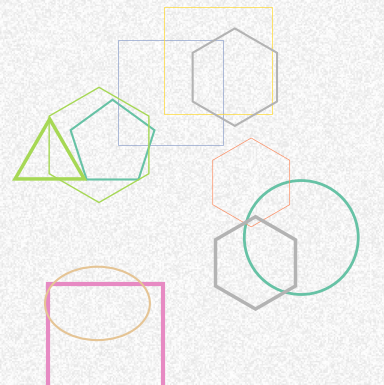[{"shape": "pentagon", "thickness": 1.5, "radius": 0.57, "center": [0.292, 0.626]}, {"shape": "circle", "thickness": 2, "radius": 0.74, "center": [0.783, 0.383]}, {"shape": "hexagon", "thickness": 0.5, "radius": 0.58, "center": [0.652, 0.526]}, {"shape": "square", "thickness": 0.5, "radius": 0.68, "center": [0.443, 0.759]}, {"shape": "square", "thickness": 3, "radius": 0.74, "center": [0.275, 0.114]}, {"shape": "hexagon", "thickness": 1, "radius": 0.75, "center": [0.257, 0.624]}, {"shape": "triangle", "thickness": 2.5, "radius": 0.52, "center": [0.129, 0.587]}, {"shape": "square", "thickness": 0.5, "radius": 0.7, "center": [0.567, 0.843]}, {"shape": "oval", "thickness": 1.5, "radius": 0.68, "center": [0.253, 0.212]}, {"shape": "hexagon", "thickness": 2.5, "radius": 0.6, "center": [0.664, 0.317]}, {"shape": "hexagon", "thickness": 1.5, "radius": 0.63, "center": [0.61, 0.8]}]